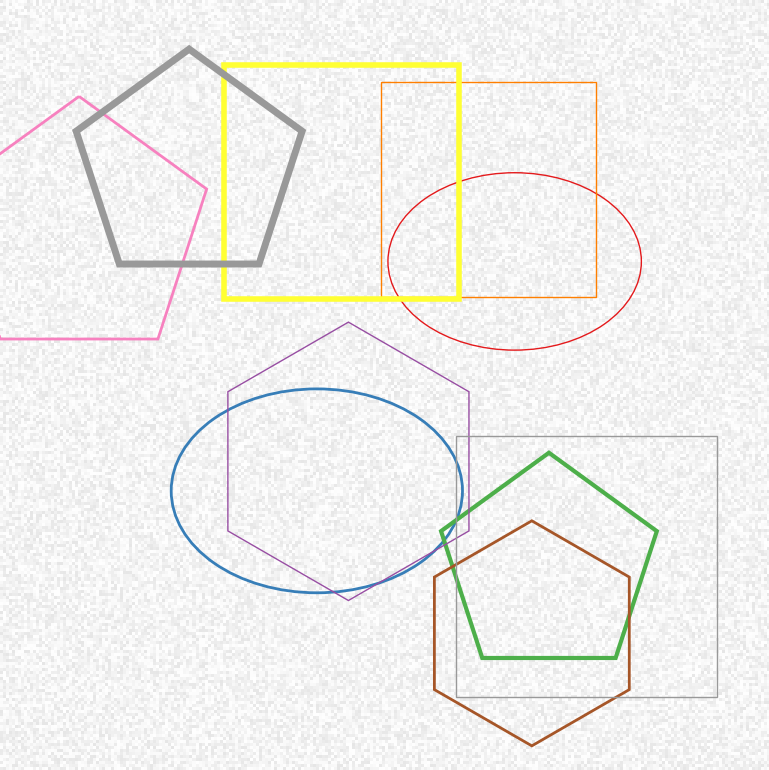[{"shape": "oval", "thickness": 0.5, "radius": 0.82, "center": [0.668, 0.66]}, {"shape": "oval", "thickness": 1, "radius": 0.95, "center": [0.411, 0.363]}, {"shape": "pentagon", "thickness": 1.5, "radius": 0.74, "center": [0.713, 0.265]}, {"shape": "hexagon", "thickness": 0.5, "radius": 0.9, "center": [0.452, 0.401]}, {"shape": "square", "thickness": 0.5, "radius": 0.7, "center": [0.634, 0.754]}, {"shape": "square", "thickness": 2, "radius": 0.76, "center": [0.444, 0.764]}, {"shape": "hexagon", "thickness": 1, "radius": 0.73, "center": [0.691, 0.177]}, {"shape": "pentagon", "thickness": 1, "radius": 0.87, "center": [0.103, 0.701]}, {"shape": "pentagon", "thickness": 2.5, "radius": 0.77, "center": [0.246, 0.782]}, {"shape": "square", "thickness": 0.5, "radius": 0.85, "center": [0.762, 0.264]}]